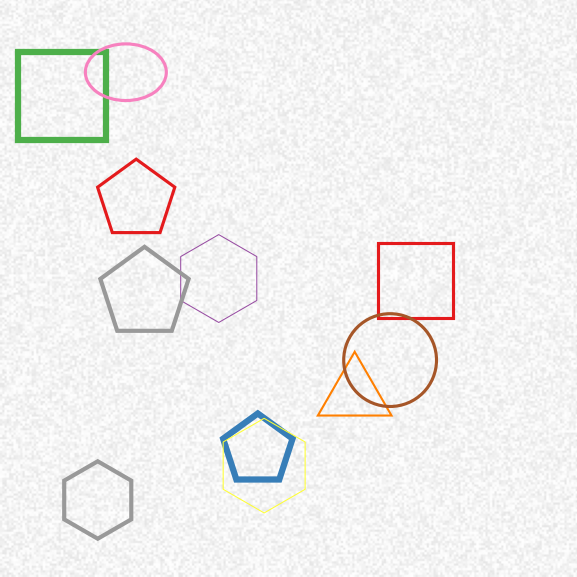[{"shape": "pentagon", "thickness": 1.5, "radius": 0.35, "center": [0.236, 0.653]}, {"shape": "square", "thickness": 1.5, "radius": 0.33, "center": [0.72, 0.513]}, {"shape": "pentagon", "thickness": 3, "radius": 0.32, "center": [0.446, 0.22]}, {"shape": "square", "thickness": 3, "radius": 0.38, "center": [0.107, 0.833]}, {"shape": "hexagon", "thickness": 0.5, "radius": 0.38, "center": [0.379, 0.517]}, {"shape": "triangle", "thickness": 1, "radius": 0.37, "center": [0.614, 0.316]}, {"shape": "hexagon", "thickness": 0.5, "radius": 0.41, "center": [0.457, 0.193]}, {"shape": "circle", "thickness": 1.5, "radius": 0.4, "center": [0.676, 0.376]}, {"shape": "oval", "thickness": 1.5, "radius": 0.35, "center": [0.218, 0.874]}, {"shape": "pentagon", "thickness": 2, "radius": 0.4, "center": [0.25, 0.491]}, {"shape": "hexagon", "thickness": 2, "radius": 0.34, "center": [0.169, 0.133]}]